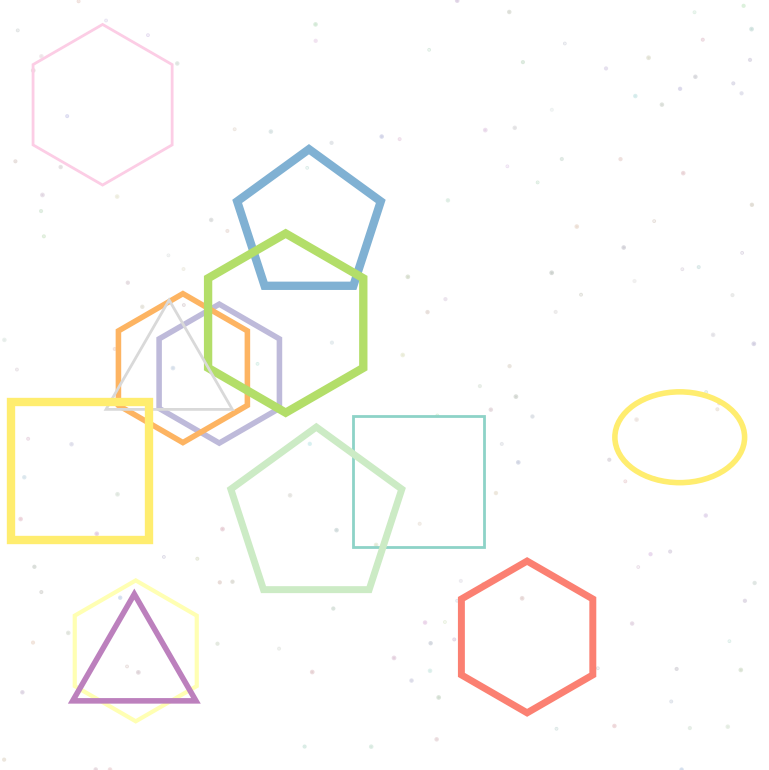[{"shape": "square", "thickness": 1, "radius": 0.42, "center": [0.543, 0.375]}, {"shape": "hexagon", "thickness": 1.5, "radius": 0.46, "center": [0.176, 0.155]}, {"shape": "hexagon", "thickness": 2, "radius": 0.45, "center": [0.285, 0.515]}, {"shape": "hexagon", "thickness": 2.5, "radius": 0.49, "center": [0.685, 0.173]}, {"shape": "pentagon", "thickness": 3, "radius": 0.49, "center": [0.401, 0.708]}, {"shape": "hexagon", "thickness": 2, "radius": 0.48, "center": [0.238, 0.522]}, {"shape": "hexagon", "thickness": 3, "radius": 0.58, "center": [0.371, 0.58]}, {"shape": "hexagon", "thickness": 1, "radius": 0.52, "center": [0.133, 0.864]}, {"shape": "triangle", "thickness": 1, "radius": 0.47, "center": [0.22, 0.516]}, {"shape": "triangle", "thickness": 2, "radius": 0.46, "center": [0.174, 0.136]}, {"shape": "pentagon", "thickness": 2.5, "radius": 0.58, "center": [0.411, 0.329]}, {"shape": "square", "thickness": 3, "radius": 0.45, "center": [0.104, 0.388]}, {"shape": "oval", "thickness": 2, "radius": 0.42, "center": [0.883, 0.432]}]